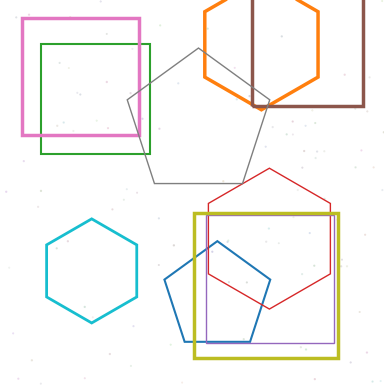[{"shape": "pentagon", "thickness": 1.5, "radius": 0.72, "center": [0.565, 0.229]}, {"shape": "hexagon", "thickness": 2.5, "radius": 0.85, "center": [0.679, 0.885]}, {"shape": "square", "thickness": 1.5, "radius": 0.71, "center": [0.248, 0.743]}, {"shape": "hexagon", "thickness": 1, "radius": 0.91, "center": [0.7, 0.38]}, {"shape": "square", "thickness": 1, "radius": 0.83, "center": [0.701, 0.275]}, {"shape": "square", "thickness": 2.5, "radius": 0.72, "center": [0.799, 0.869]}, {"shape": "square", "thickness": 2.5, "radius": 0.76, "center": [0.209, 0.802]}, {"shape": "pentagon", "thickness": 1, "radius": 0.97, "center": [0.516, 0.681]}, {"shape": "square", "thickness": 2.5, "radius": 0.94, "center": [0.691, 0.258]}, {"shape": "hexagon", "thickness": 2, "radius": 0.68, "center": [0.238, 0.296]}]